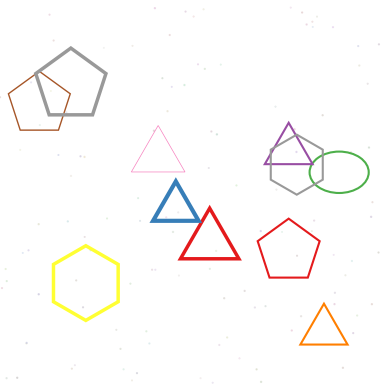[{"shape": "triangle", "thickness": 2.5, "radius": 0.44, "center": [0.545, 0.372]}, {"shape": "pentagon", "thickness": 1.5, "radius": 0.42, "center": [0.75, 0.347]}, {"shape": "triangle", "thickness": 3, "radius": 0.34, "center": [0.457, 0.461]}, {"shape": "oval", "thickness": 1.5, "radius": 0.38, "center": [0.881, 0.552]}, {"shape": "triangle", "thickness": 1.5, "radius": 0.36, "center": [0.75, 0.609]}, {"shape": "triangle", "thickness": 1.5, "radius": 0.35, "center": [0.841, 0.14]}, {"shape": "hexagon", "thickness": 2.5, "radius": 0.48, "center": [0.223, 0.265]}, {"shape": "pentagon", "thickness": 1, "radius": 0.42, "center": [0.102, 0.73]}, {"shape": "triangle", "thickness": 0.5, "radius": 0.4, "center": [0.411, 0.594]}, {"shape": "pentagon", "thickness": 2.5, "radius": 0.48, "center": [0.184, 0.779]}, {"shape": "hexagon", "thickness": 1.5, "radius": 0.39, "center": [0.771, 0.572]}]